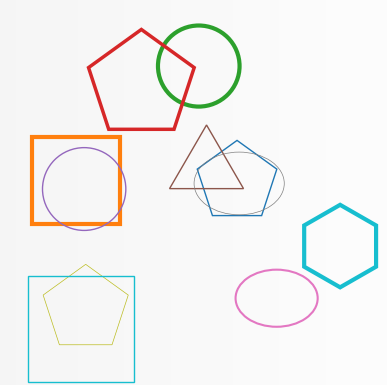[{"shape": "pentagon", "thickness": 1, "radius": 0.54, "center": [0.612, 0.527]}, {"shape": "square", "thickness": 3, "radius": 0.57, "center": [0.196, 0.531]}, {"shape": "circle", "thickness": 3, "radius": 0.53, "center": [0.513, 0.828]}, {"shape": "pentagon", "thickness": 2.5, "radius": 0.72, "center": [0.365, 0.78]}, {"shape": "circle", "thickness": 1, "radius": 0.54, "center": [0.217, 0.509]}, {"shape": "triangle", "thickness": 1, "radius": 0.55, "center": [0.533, 0.565]}, {"shape": "oval", "thickness": 1.5, "radius": 0.53, "center": [0.714, 0.225]}, {"shape": "oval", "thickness": 0.5, "radius": 0.58, "center": [0.617, 0.523]}, {"shape": "pentagon", "thickness": 0.5, "radius": 0.58, "center": [0.221, 0.198]}, {"shape": "hexagon", "thickness": 3, "radius": 0.54, "center": [0.878, 0.361]}, {"shape": "square", "thickness": 1, "radius": 0.69, "center": [0.209, 0.145]}]